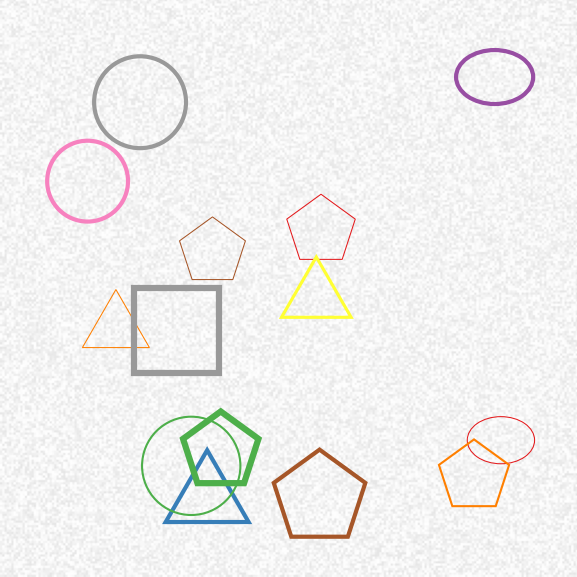[{"shape": "pentagon", "thickness": 0.5, "radius": 0.31, "center": [0.556, 0.6]}, {"shape": "oval", "thickness": 0.5, "radius": 0.29, "center": [0.867, 0.237]}, {"shape": "triangle", "thickness": 2, "radius": 0.41, "center": [0.359, 0.137]}, {"shape": "circle", "thickness": 1, "radius": 0.43, "center": [0.331, 0.192]}, {"shape": "pentagon", "thickness": 3, "radius": 0.34, "center": [0.382, 0.218]}, {"shape": "oval", "thickness": 2, "radius": 0.33, "center": [0.857, 0.866]}, {"shape": "triangle", "thickness": 0.5, "radius": 0.34, "center": [0.201, 0.431]}, {"shape": "pentagon", "thickness": 1, "radius": 0.32, "center": [0.821, 0.174]}, {"shape": "triangle", "thickness": 1.5, "radius": 0.35, "center": [0.548, 0.485]}, {"shape": "pentagon", "thickness": 2, "radius": 0.42, "center": [0.553, 0.137]}, {"shape": "pentagon", "thickness": 0.5, "radius": 0.3, "center": [0.368, 0.564]}, {"shape": "circle", "thickness": 2, "radius": 0.35, "center": [0.152, 0.685]}, {"shape": "circle", "thickness": 2, "radius": 0.4, "center": [0.243, 0.822]}, {"shape": "square", "thickness": 3, "radius": 0.37, "center": [0.305, 0.427]}]